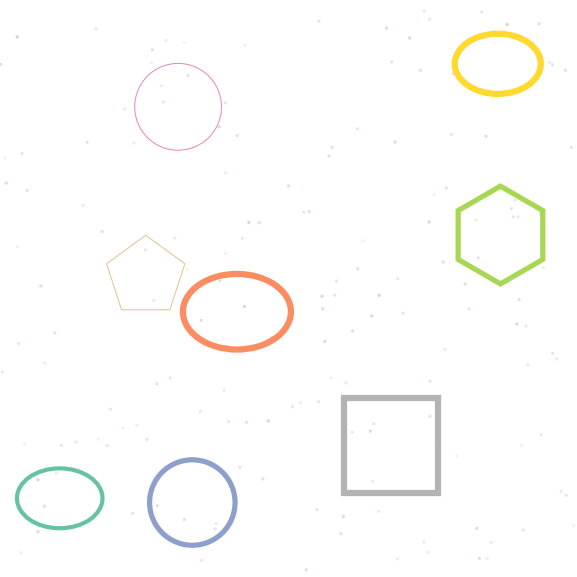[{"shape": "oval", "thickness": 2, "radius": 0.37, "center": [0.103, 0.136]}, {"shape": "oval", "thickness": 3, "radius": 0.47, "center": [0.41, 0.459]}, {"shape": "circle", "thickness": 2.5, "radius": 0.37, "center": [0.333, 0.129]}, {"shape": "circle", "thickness": 0.5, "radius": 0.38, "center": [0.308, 0.814]}, {"shape": "hexagon", "thickness": 2.5, "radius": 0.42, "center": [0.867, 0.592]}, {"shape": "oval", "thickness": 3, "radius": 0.37, "center": [0.862, 0.889]}, {"shape": "pentagon", "thickness": 0.5, "radius": 0.36, "center": [0.252, 0.52]}, {"shape": "square", "thickness": 3, "radius": 0.41, "center": [0.677, 0.228]}]